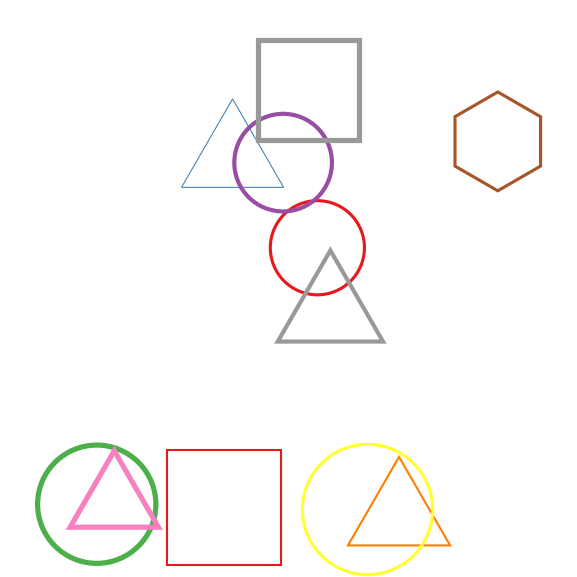[{"shape": "circle", "thickness": 1.5, "radius": 0.41, "center": [0.55, 0.57]}, {"shape": "square", "thickness": 1, "radius": 0.5, "center": [0.388, 0.12]}, {"shape": "triangle", "thickness": 0.5, "radius": 0.51, "center": [0.403, 0.726]}, {"shape": "circle", "thickness": 2.5, "radius": 0.51, "center": [0.167, 0.126]}, {"shape": "circle", "thickness": 2, "radius": 0.42, "center": [0.49, 0.718]}, {"shape": "triangle", "thickness": 1, "radius": 0.51, "center": [0.691, 0.106]}, {"shape": "circle", "thickness": 1.5, "radius": 0.56, "center": [0.636, 0.117]}, {"shape": "hexagon", "thickness": 1.5, "radius": 0.43, "center": [0.862, 0.754]}, {"shape": "triangle", "thickness": 2.5, "radius": 0.44, "center": [0.198, 0.13]}, {"shape": "triangle", "thickness": 2, "radius": 0.53, "center": [0.572, 0.46]}, {"shape": "square", "thickness": 2.5, "radius": 0.44, "center": [0.534, 0.843]}]